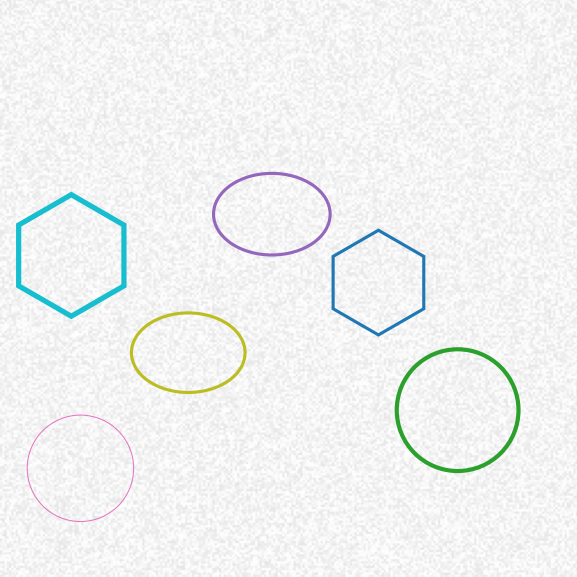[{"shape": "hexagon", "thickness": 1.5, "radius": 0.45, "center": [0.655, 0.51]}, {"shape": "circle", "thickness": 2, "radius": 0.53, "center": [0.792, 0.289]}, {"shape": "oval", "thickness": 1.5, "radius": 0.5, "center": [0.471, 0.628]}, {"shape": "circle", "thickness": 0.5, "radius": 0.46, "center": [0.139, 0.188]}, {"shape": "oval", "thickness": 1.5, "radius": 0.49, "center": [0.326, 0.388]}, {"shape": "hexagon", "thickness": 2.5, "radius": 0.53, "center": [0.123, 0.557]}]